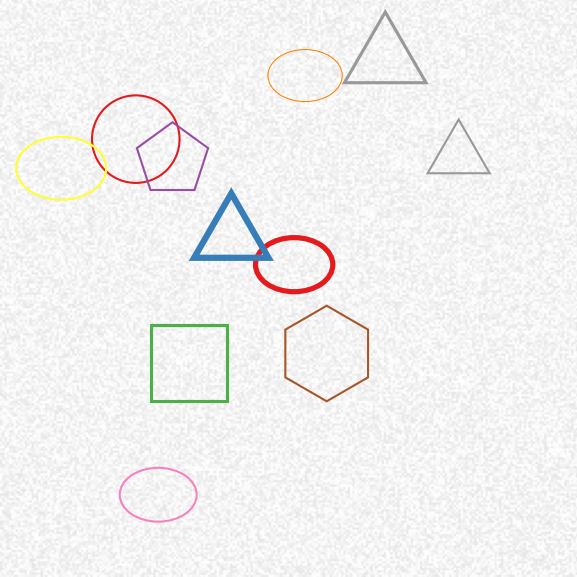[{"shape": "circle", "thickness": 1, "radius": 0.38, "center": [0.235, 0.758]}, {"shape": "oval", "thickness": 2.5, "radius": 0.33, "center": [0.509, 0.541]}, {"shape": "triangle", "thickness": 3, "radius": 0.37, "center": [0.4, 0.59]}, {"shape": "square", "thickness": 1.5, "radius": 0.33, "center": [0.328, 0.371]}, {"shape": "pentagon", "thickness": 1, "radius": 0.32, "center": [0.299, 0.723]}, {"shape": "oval", "thickness": 0.5, "radius": 0.32, "center": [0.528, 0.868]}, {"shape": "oval", "thickness": 1, "radius": 0.39, "center": [0.106, 0.708]}, {"shape": "hexagon", "thickness": 1, "radius": 0.41, "center": [0.566, 0.387]}, {"shape": "oval", "thickness": 1, "radius": 0.33, "center": [0.274, 0.142]}, {"shape": "triangle", "thickness": 1.5, "radius": 0.41, "center": [0.667, 0.897]}, {"shape": "triangle", "thickness": 1, "radius": 0.31, "center": [0.794, 0.73]}]